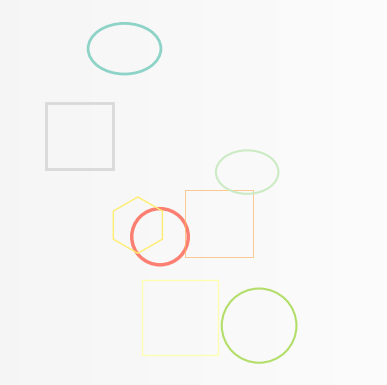[{"shape": "oval", "thickness": 2, "radius": 0.47, "center": [0.321, 0.873]}, {"shape": "square", "thickness": 1, "radius": 0.49, "center": [0.464, 0.176]}, {"shape": "circle", "thickness": 2.5, "radius": 0.36, "center": [0.413, 0.385]}, {"shape": "square", "thickness": 0.5, "radius": 0.44, "center": [0.565, 0.42]}, {"shape": "circle", "thickness": 1.5, "radius": 0.48, "center": [0.669, 0.154]}, {"shape": "square", "thickness": 2, "radius": 0.43, "center": [0.206, 0.647]}, {"shape": "oval", "thickness": 1.5, "radius": 0.4, "center": [0.638, 0.553]}, {"shape": "hexagon", "thickness": 1, "radius": 0.37, "center": [0.356, 0.415]}]